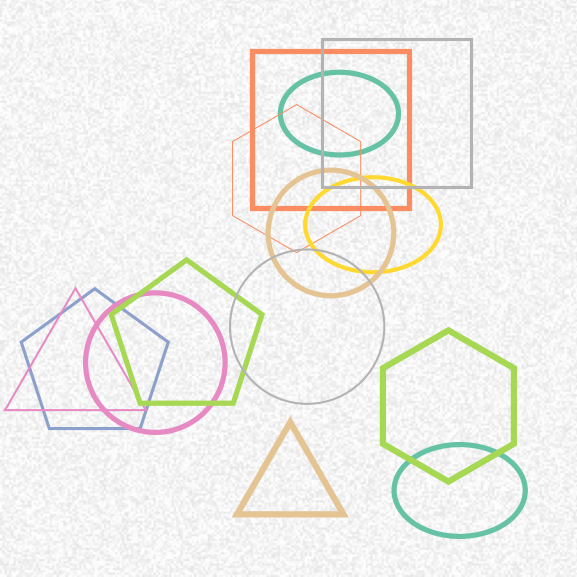[{"shape": "oval", "thickness": 2.5, "radius": 0.51, "center": [0.588, 0.802]}, {"shape": "oval", "thickness": 2.5, "radius": 0.57, "center": [0.796, 0.15]}, {"shape": "square", "thickness": 2.5, "radius": 0.68, "center": [0.572, 0.774]}, {"shape": "hexagon", "thickness": 0.5, "radius": 0.64, "center": [0.514, 0.69]}, {"shape": "pentagon", "thickness": 1.5, "radius": 0.67, "center": [0.164, 0.365]}, {"shape": "circle", "thickness": 2.5, "radius": 0.6, "center": [0.269, 0.371]}, {"shape": "triangle", "thickness": 1, "radius": 0.7, "center": [0.131, 0.359]}, {"shape": "hexagon", "thickness": 3, "radius": 0.65, "center": [0.776, 0.296]}, {"shape": "pentagon", "thickness": 2.5, "radius": 0.69, "center": [0.323, 0.412]}, {"shape": "oval", "thickness": 2, "radius": 0.59, "center": [0.646, 0.61]}, {"shape": "circle", "thickness": 2.5, "radius": 0.54, "center": [0.573, 0.596]}, {"shape": "triangle", "thickness": 3, "radius": 0.53, "center": [0.503, 0.162]}, {"shape": "circle", "thickness": 1, "radius": 0.67, "center": [0.532, 0.433]}, {"shape": "square", "thickness": 1.5, "radius": 0.64, "center": [0.686, 0.803]}]